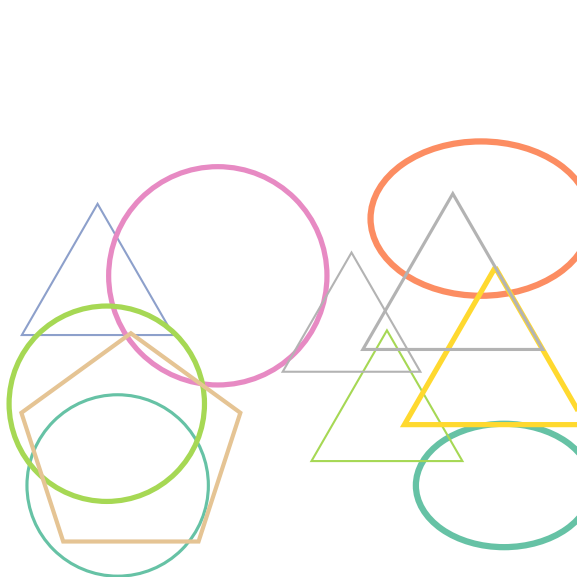[{"shape": "oval", "thickness": 3, "radius": 0.76, "center": [0.873, 0.159]}, {"shape": "circle", "thickness": 1.5, "radius": 0.79, "center": [0.204, 0.159]}, {"shape": "oval", "thickness": 3, "radius": 0.95, "center": [0.833, 0.621]}, {"shape": "triangle", "thickness": 1, "radius": 0.76, "center": [0.169, 0.495]}, {"shape": "circle", "thickness": 2.5, "radius": 0.95, "center": [0.377, 0.522]}, {"shape": "circle", "thickness": 2.5, "radius": 0.85, "center": [0.185, 0.3]}, {"shape": "triangle", "thickness": 1, "radius": 0.75, "center": [0.67, 0.276]}, {"shape": "triangle", "thickness": 2.5, "radius": 0.91, "center": [0.858, 0.355]}, {"shape": "pentagon", "thickness": 2, "radius": 1.0, "center": [0.227, 0.223]}, {"shape": "triangle", "thickness": 1.5, "radius": 0.9, "center": [0.784, 0.484]}, {"shape": "triangle", "thickness": 1, "radius": 0.69, "center": [0.609, 0.424]}]